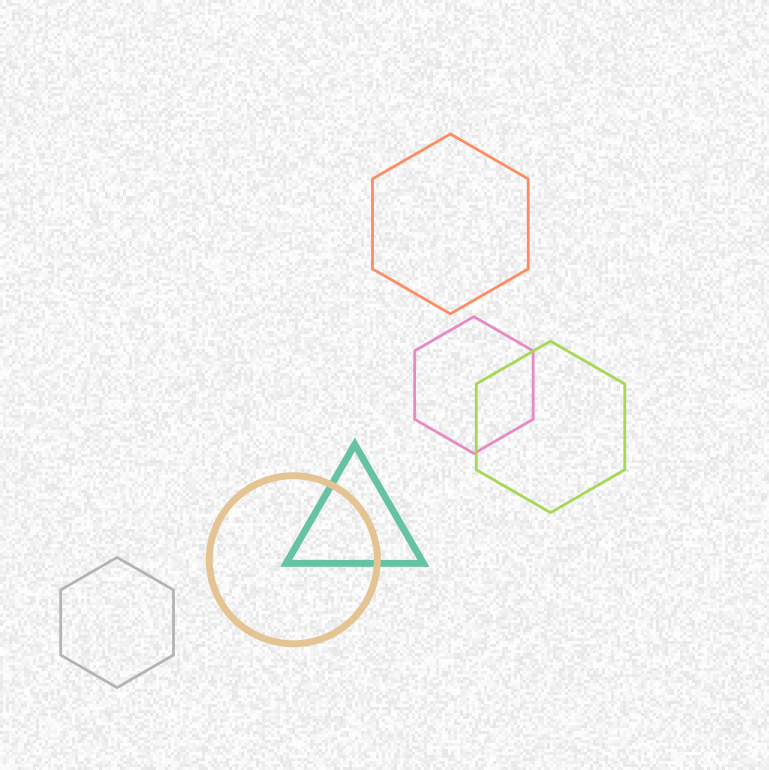[{"shape": "triangle", "thickness": 2.5, "radius": 0.51, "center": [0.461, 0.32]}, {"shape": "hexagon", "thickness": 1, "radius": 0.58, "center": [0.585, 0.709]}, {"shape": "hexagon", "thickness": 1, "radius": 0.44, "center": [0.615, 0.5]}, {"shape": "hexagon", "thickness": 1, "radius": 0.56, "center": [0.715, 0.446]}, {"shape": "circle", "thickness": 2.5, "radius": 0.55, "center": [0.381, 0.273]}, {"shape": "hexagon", "thickness": 1, "radius": 0.42, "center": [0.152, 0.192]}]